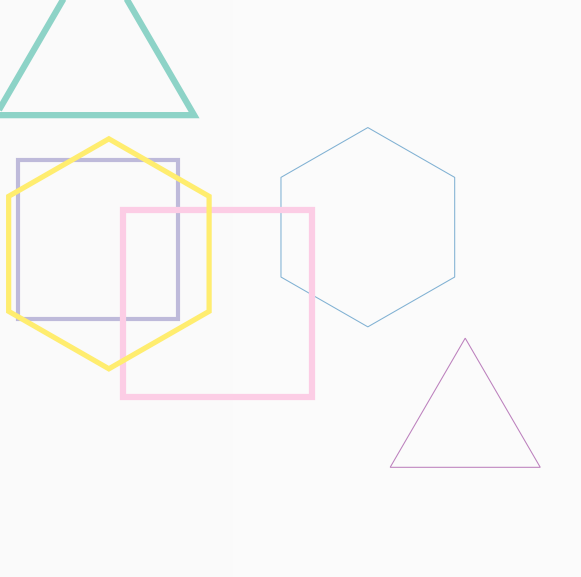[{"shape": "triangle", "thickness": 3, "radius": 0.98, "center": [0.163, 0.898]}, {"shape": "square", "thickness": 2, "radius": 0.69, "center": [0.169, 0.584]}, {"shape": "hexagon", "thickness": 0.5, "radius": 0.86, "center": [0.633, 0.606]}, {"shape": "square", "thickness": 3, "radius": 0.81, "center": [0.374, 0.474]}, {"shape": "triangle", "thickness": 0.5, "radius": 0.75, "center": [0.8, 0.264]}, {"shape": "hexagon", "thickness": 2.5, "radius": 1.0, "center": [0.187, 0.56]}]